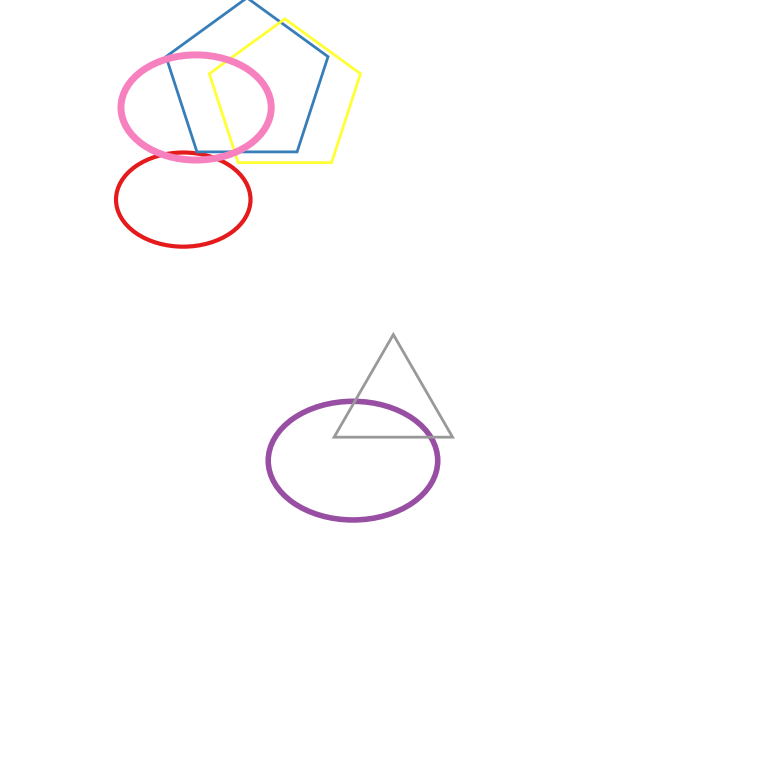[{"shape": "oval", "thickness": 1.5, "radius": 0.44, "center": [0.238, 0.741]}, {"shape": "pentagon", "thickness": 1, "radius": 0.55, "center": [0.321, 0.892]}, {"shape": "oval", "thickness": 2, "radius": 0.55, "center": [0.458, 0.402]}, {"shape": "pentagon", "thickness": 1, "radius": 0.52, "center": [0.37, 0.872]}, {"shape": "oval", "thickness": 2.5, "radius": 0.49, "center": [0.255, 0.86]}, {"shape": "triangle", "thickness": 1, "radius": 0.44, "center": [0.511, 0.477]}]